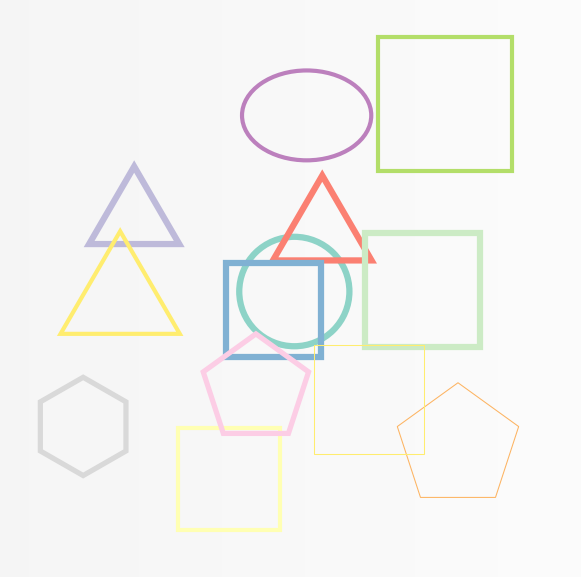[{"shape": "circle", "thickness": 3, "radius": 0.47, "center": [0.506, 0.494]}, {"shape": "square", "thickness": 2, "radius": 0.44, "center": [0.394, 0.169]}, {"shape": "triangle", "thickness": 3, "radius": 0.45, "center": [0.231, 0.621]}, {"shape": "triangle", "thickness": 3, "radius": 0.49, "center": [0.554, 0.597]}, {"shape": "square", "thickness": 3, "radius": 0.41, "center": [0.471, 0.462]}, {"shape": "pentagon", "thickness": 0.5, "radius": 0.55, "center": [0.788, 0.227]}, {"shape": "square", "thickness": 2, "radius": 0.58, "center": [0.766, 0.819]}, {"shape": "pentagon", "thickness": 2.5, "radius": 0.48, "center": [0.44, 0.326]}, {"shape": "hexagon", "thickness": 2.5, "radius": 0.43, "center": [0.143, 0.261]}, {"shape": "oval", "thickness": 2, "radius": 0.56, "center": [0.528, 0.799]}, {"shape": "square", "thickness": 3, "radius": 0.49, "center": [0.727, 0.498]}, {"shape": "square", "thickness": 0.5, "radius": 0.47, "center": [0.635, 0.307]}, {"shape": "triangle", "thickness": 2, "radius": 0.59, "center": [0.207, 0.48]}]